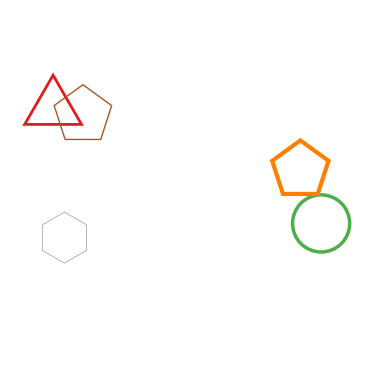[{"shape": "triangle", "thickness": 2, "radius": 0.43, "center": [0.138, 0.719]}, {"shape": "circle", "thickness": 2.5, "radius": 0.37, "center": [0.834, 0.42]}, {"shape": "pentagon", "thickness": 3, "radius": 0.38, "center": [0.78, 0.558]}, {"shape": "pentagon", "thickness": 1, "radius": 0.39, "center": [0.215, 0.701]}, {"shape": "hexagon", "thickness": 0.5, "radius": 0.33, "center": [0.167, 0.383]}]